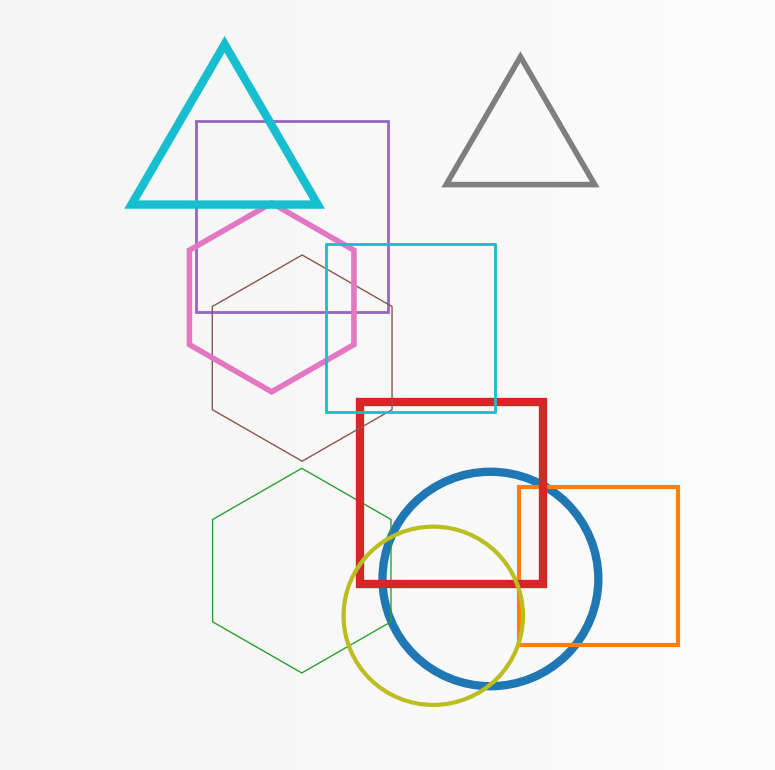[{"shape": "circle", "thickness": 3, "radius": 0.7, "center": [0.633, 0.248]}, {"shape": "square", "thickness": 1.5, "radius": 0.51, "center": [0.772, 0.265]}, {"shape": "hexagon", "thickness": 0.5, "radius": 0.66, "center": [0.389, 0.259]}, {"shape": "square", "thickness": 3, "radius": 0.59, "center": [0.583, 0.36]}, {"shape": "square", "thickness": 1, "radius": 0.62, "center": [0.377, 0.719]}, {"shape": "hexagon", "thickness": 0.5, "radius": 0.67, "center": [0.39, 0.535]}, {"shape": "hexagon", "thickness": 2, "radius": 0.61, "center": [0.351, 0.614]}, {"shape": "triangle", "thickness": 2, "radius": 0.55, "center": [0.672, 0.816]}, {"shape": "circle", "thickness": 1.5, "radius": 0.58, "center": [0.559, 0.2]}, {"shape": "square", "thickness": 1, "radius": 0.54, "center": [0.53, 0.574]}, {"shape": "triangle", "thickness": 3, "radius": 0.69, "center": [0.29, 0.804]}]